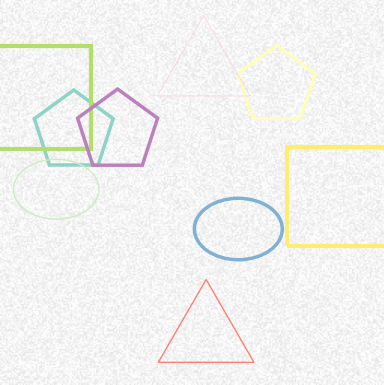[{"shape": "pentagon", "thickness": 2.5, "radius": 0.54, "center": [0.192, 0.659]}, {"shape": "pentagon", "thickness": 2, "radius": 0.52, "center": [0.719, 0.777]}, {"shape": "triangle", "thickness": 1, "radius": 0.72, "center": [0.535, 0.131]}, {"shape": "oval", "thickness": 2.5, "radius": 0.57, "center": [0.619, 0.405]}, {"shape": "square", "thickness": 3, "radius": 0.67, "center": [0.103, 0.747]}, {"shape": "triangle", "thickness": 0.5, "radius": 0.7, "center": [0.529, 0.82]}, {"shape": "pentagon", "thickness": 2.5, "radius": 0.55, "center": [0.305, 0.659]}, {"shape": "oval", "thickness": 1, "radius": 0.55, "center": [0.146, 0.508]}, {"shape": "square", "thickness": 3, "radius": 0.65, "center": [0.874, 0.49]}]